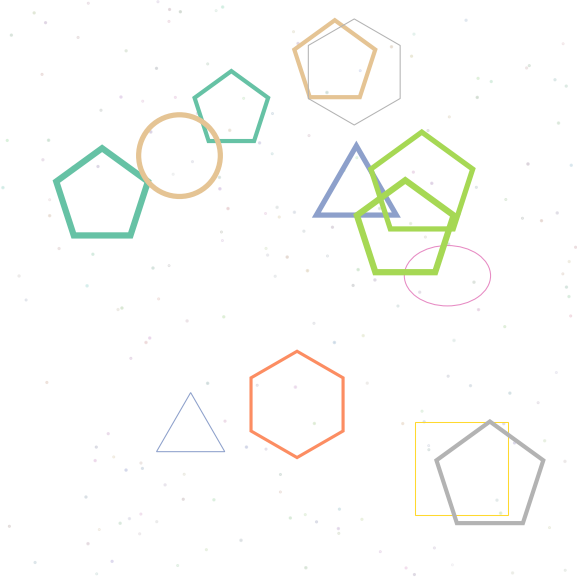[{"shape": "pentagon", "thickness": 2, "radius": 0.33, "center": [0.401, 0.809]}, {"shape": "pentagon", "thickness": 3, "radius": 0.42, "center": [0.177, 0.659]}, {"shape": "hexagon", "thickness": 1.5, "radius": 0.46, "center": [0.514, 0.299]}, {"shape": "triangle", "thickness": 2.5, "radius": 0.4, "center": [0.617, 0.667]}, {"shape": "triangle", "thickness": 0.5, "radius": 0.34, "center": [0.33, 0.251]}, {"shape": "oval", "thickness": 0.5, "radius": 0.37, "center": [0.775, 0.522]}, {"shape": "pentagon", "thickness": 2.5, "radius": 0.46, "center": [0.73, 0.678]}, {"shape": "pentagon", "thickness": 3, "radius": 0.44, "center": [0.702, 0.599]}, {"shape": "square", "thickness": 0.5, "radius": 0.4, "center": [0.799, 0.188]}, {"shape": "circle", "thickness": 2.5, "radius": 0.35, "center": [0.311, 0.73]}, {"shape": "pentagon", "thickness": 2, "radius": 0.37, "center": [0.58, 0.89]}, {"shape": "pentagon", "thickness": 2, "radius": 0.49, "center": [0.848, 0.172]}, {"shape": "hexagon", "thickness": 0.5, "radius": 0.46, "center": [0.613, 0.875]}]